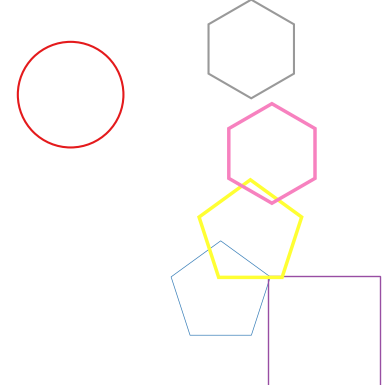[{"shape": "circle", "thickness": 1.5, "radius": 0.69, "center": [0.183, 0.754]}, {"shape": "pentagon", "thickness": 0.5, "radius": 0.68, "center": [0.573, 0.239]}, {"shape": "square", "thickness": 1, "radius": 0.73, "center": [0.842, 0.138]}, {"shape": "pentagon", "thickness": 2.5, "radius": 0.7, "center": [0.65, 0.393]}, {"shape": "hexagon", "thickness": 2.5, "radius": 0.65, "center": [0.706, 0.601]}, {"shape": "hexagon", "thickness": 1.5, "radius": 0.64, "center": [0.653, 0.873]}]